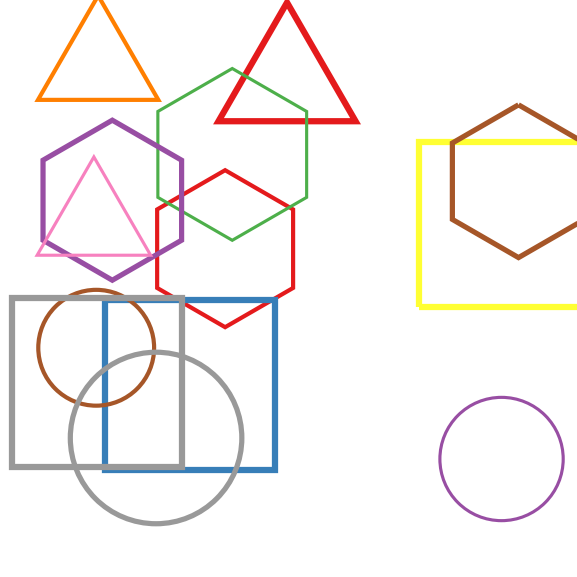[{"shape": "triangle", "thickness": 3, "radius": 0.69, "center": [0.497, 0.858]}, {"shape": "hexagon", "thickness": 2, "radius": 0.68, "center": [0.39, 0.568]}, {"shape": "square", "thickness": 3, "radius": 0.74, "center": [0.329, 0.333]}, {"shape": "hexagon", "thickness": 1.5, "radius": 0.74, "center": [0.402, 0.732]}, {"shape": "circle", "thickness": 1.5, "radius": 0.53, "center": [0.868, 0.204]}, {"shape": "hexagon", "thickness": 2.5, "radius": 0.69, "center": [0.194, 0.652]}, {"shape": "triangle", "thickness": 2, "radius": 0.6, "center": [0.17, 0.886]}, {"shape": "square", "thickness": 3, "radius": 0.72, "center": [0.869, 0.61]}, {"shape": "hexagon", "thickness": 2.5, "radius": 0.66, "center": [0.898, 0.685]}, {"shape": "circle", "thickness": 2, "radius": 0.5, "center": [0.167, 0.397]}, {"shape": "triangle", "thickness": 1.5, "radius": 0.57, "center": [0.163, 0.614]}, {"shape": "square", "thickness": 3, "radius": 0.73, "center": [0.168, 0.337]}, {"shape": "circle", "thickness": 2.5, "radius": 0.74, "center": [0.27, 0.241]}]